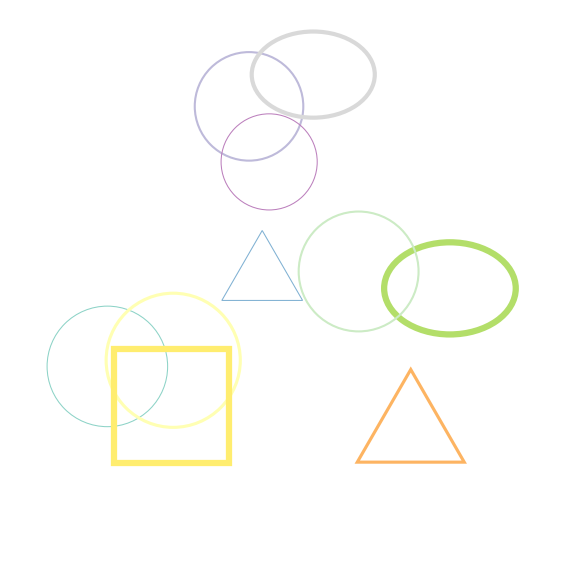[{"shape": "circle", "thickness": 0.5, "radius": 0.52, "center": [0.186, 0.365]}, {"shape": "circle", "thickness": 1.5, "radius": 0.58, "center": [0.3, 0.375]}, {"shape": "circle", "thickness": 1, "radius": 0.47, "center": [0.431, 0.815]}, {"shape": "triangle", "thickness": 0.5, "radius": 0.4, "center": [0.454, 0.519]}, {"shape": "triangle", "thickness": 1.5, "radius": 0.53, "center": [0.711, 0.252]}, {"shape": "oval", "thickness": 3, "radius": 0.57, "center": [0.779, 0.5]}, {"shape": "oval", "thickness": 2, "radius": 0.53, "center": [0.542, 0.87]}, {"shape": "circle", "thickness": 0.5, "radius": 0.42, "center": [0.466, 0.719]}, {"shape": "circle", "thickness": 1, "radius": 0.52, "center": [0.621, 0.529]}, {"shape": "square", "thickness": 3, "radius": 0.49, "center": [0.297, 0.296]}]